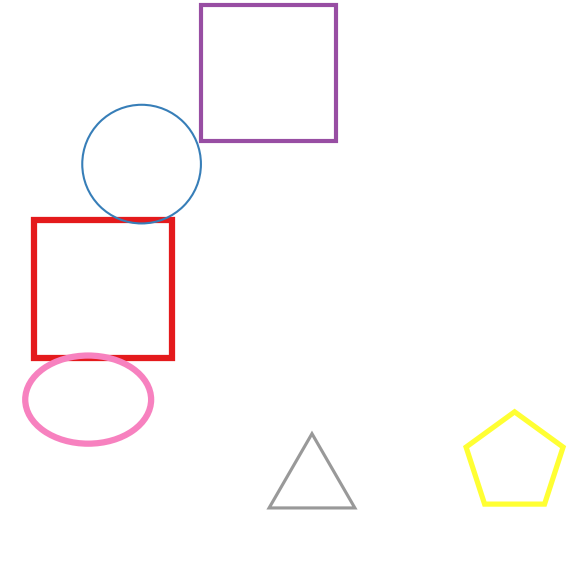[{"shape": "square", "thickness": 3, "radius": 0.6, "center": [0.179, 0.499]}, {"shape": "circle", "thickness": 1, "radius": 0.51, "center": [0.245, 0.715]}, {"shape": "square", "thickness": 2, "radius": 0.59, "center": [0.465, 0.873]}, {"shape": "pentagon", "thickness": 2.5, "radius": 0.44, "center": [0.891, 0.198]}, {"shape": "oval", "thickness": 3, "radius": 0.54, "center": [0.153, 0.307]}, {"shape": "triangle", "thickness": 1.5, "radius": 0.43, "center": [0.54, 0.162]}]